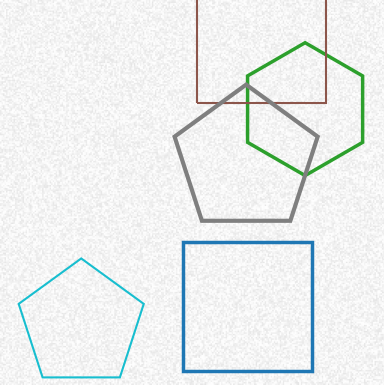[{"shape": "square", "thickness": 2.5, "radius": 0.84, "center": [0.642, 0.204]}, {"shape": "hexagon", "thickness": 2.5, "radius": 0.86, "center": [0.792, 0.717]}, {"shape": "square", "thickness": 1.5, "radius": 0.83, "center": [0.679, 0.899]}, {"shape": "pentagon", "thickness": 3, "radius": 0.98, "center": [0.639, 0.585]}, {"shape": "pentagon", "thickness": 1.5, "radius": 0.85, "center": [0.211, 0.158]}]